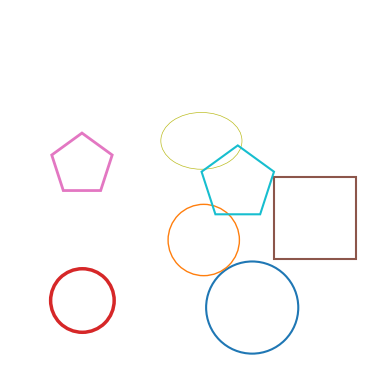[{"shape": "circle", "thickness": 1.5, "radius": 0.6, "center": [0.655, 0.201]}, {"shape": "circle", "thickness": 1, "radius": 0.46, "center": [0.529, 0.377]}, {"shape": "circle", "thickness": 2.5, "radius": 0.41, "center": [0.214, 0.219]}, {"shape": "square", "thickness": 1.5, "radius": 0.54, "center": [0.819, 0.434]}, {"shape": "pentagon", "thickness": 2, "radius": 0.41, "center": [0.213, 0.572]}, {"shape": "oval", "thickness": 0.5, "radius": 0.53, "center": [0.523, 0.634]}, {"shape": "pentagon", "thickness": 1.5, "radius": 0.49, "center": [0.618, 0.523]}]